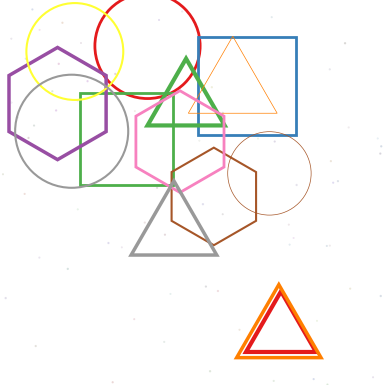[{"shape": "circle", "thickness": 2, "radius": 0.68, "center": [0.383, 0.881]}, {"shape": "triangle", "thickness": 3, "radius": 0.52, "center": [0.73, 0.138]}, {"shape": "square", "thickness": 2, "radius": 0.64, "center": [0.643, 0.776]}, {"shape": "triangle", "thickness": 3, "radius": 0.58, "center": [0.483, 0.732]}, {"shape": "square", "thickness": 2, "radius": 0.6, "center": [0.328, 0.64]}, {"shape": "hexagon", "thickness": 2.5, "radius": 0.73, "center": [0.149, 0.731]}, {"shape": "triangle", "thickness": 2.5, "radius": 0.63, "center": [0.724, 0.134]}, {"shape": "triangle", "thickness": 0.5, "radius": 0.67, "center": [0.605, 0.772]}, {"shape": "circle", "thickness": 1.5, "radius": 0.63, "center": [0.194, 0.866]}, {"shape": "circle", "thickness": 0.5, "radius": 0.54, "center": [0.7, 0.55]}, {"shape": "hexagon", "thickness": 1.5, "radius": 0.63, "center": [0.555, 0.49]}, {"shape": "hexagon", "thickness": 2, "radius": 0.66, "center": [0.467, 0.632]}, {"shape": "circle", "thickness": 1.5, "radius": 0.73, "center": [0.186, 0.659]}, {"shape": "triangle", "thickness": 2.5, "radius": 0.64, "center": [0.452, 0.402]}]